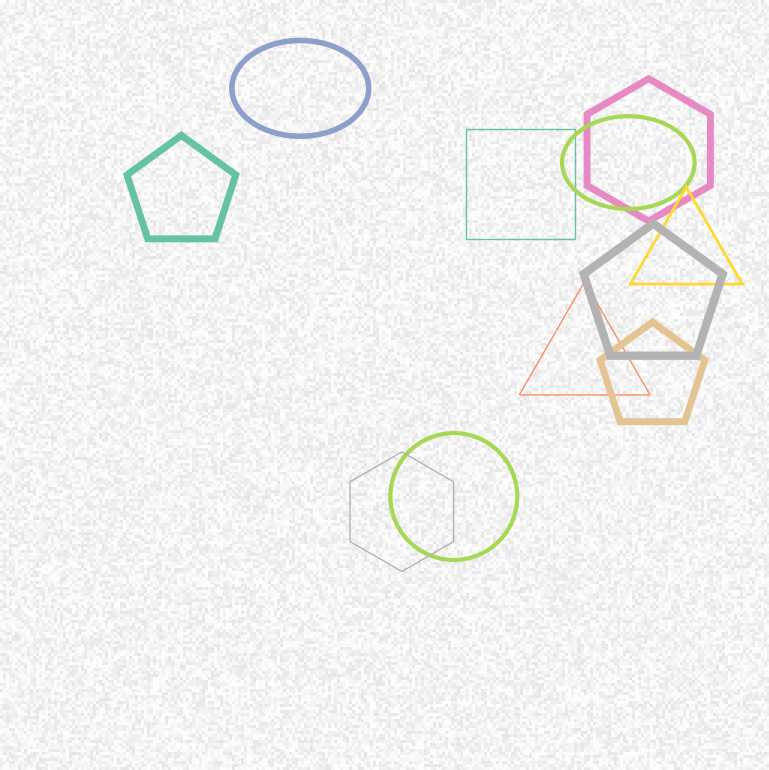[{"shape": "pentagon", "thickness": 2.5, "radius": 0.37, "center": [0.236, 0.75]}, {"shape": "square", "thickness": 0.5, "radius": 0.36, "center": [0.676, 0.761]}, {"shape": "triangle", "thickness": 0.5, "radius": 0.49, "center": [0.759, 0.536]}, {"shape": "oval", "thickness": 2, "radius": 0.44, "center": [0.39, 0.885]}, {"shape": "hexagon", "thickness": 2.5, "radius": 0.46, "center": [0.842, 0.805]}, {"shape": "circle", "thickness": 1.5, "radius": 0.41, "center": [0.589, 0.355]}, {"shape": "oval", "thickness": 1.5, "radius": 0.43, "center": [0.816, 0.789]}, {"shape": "triangle", "thickness": 1, "radius": 0.42, "center": [0.891, 0.673]}, {"shape": "pentagon", "thickness": 2.5, "radius": 0.36, "center": [0.847, 0.51]}, {"shape": "hexagon", "thickness": 0.5, "radius": 0.39, "center": [0.522, 0.335]}, {"shape": "pentagon", "thickness": 3, "radius": 0.47, "center": [0.848, 0.615]}]